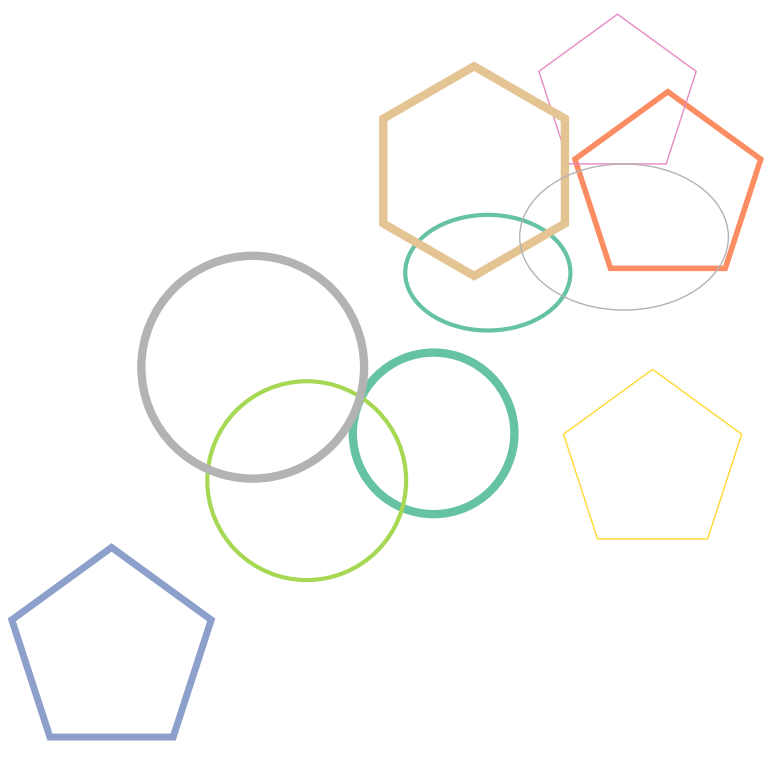[{"shape": "circle", "thickness": 3, "radius": 0.52, "center": [0.563, 0.437]}, {"shape": "oval", "thickness": 1.5, "radius": 0.54, "center": [0.634, 0.646]}, {"shape": "pentagon", "thickness": 2, "radius": 0.63, "center": [0.867, 0.754]}, {"shape": "pentagon", "thickness": 2.5, "radius": 0.68, "center": [0.145, 0.153]}, {"shape": "pentagon", "thickness": 0.5, "radius": 0.54, "center": [0.802, 0.874]}, {"shape": "circle", "thickness": 1.5, "radius": 0.65, "center": [0.398, 0.376]}, {"shape": "pentagon", "thickness": 0.5, "radius": 0.61, "center": [0.848, 0.399]}, {"shape": "hexagon", "thickness": 3, "radius": 0.68, "center": [0.616, 0.778]}, {"shape": "oval", "thickness": 0.5, "radius": 0.68, "center": [0.81, 0.692]}, {"shape": "circle", "thickness": 3, "radius": 0.72, "center": [0.328, 0.523]}]